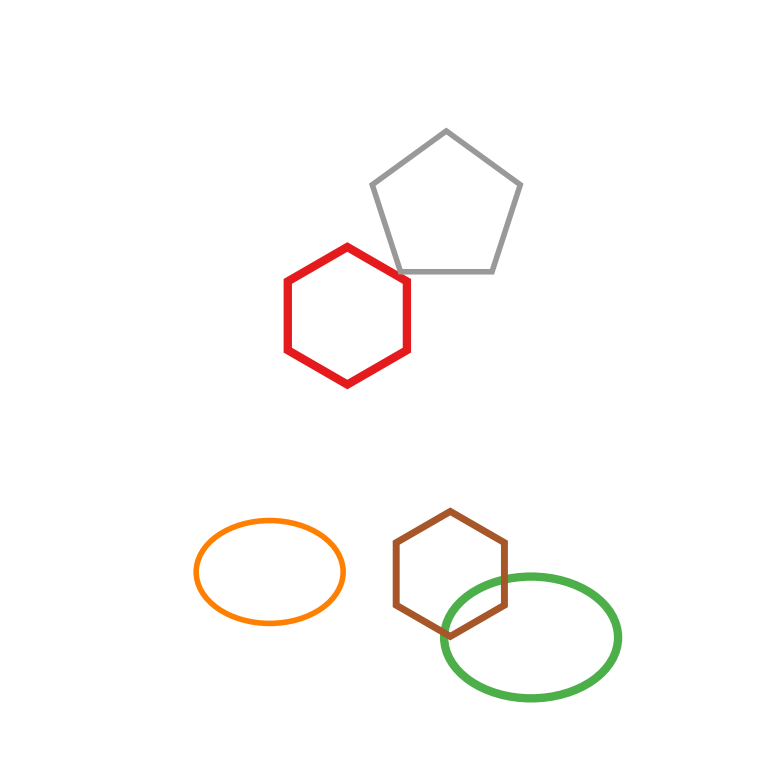[{"shape": "hexagon", "thickness": 3, "radius": 0.45, "center": [0.451, 0.59]}, {"shape": "oval", "thickness": 3, "radius": 0.56, "center": [0.69, 0.172]}, {"shape": "oval", "thickness": 2, "radius": 0.48, "center": [0.35, 0.257]}, {"shape": "hexagon", "thickness": 2.5, "radius": 0.41, "center": [0.585, 0.255]}, {"shape": "pentagon", "thickness": 2, "radius": 0.51, "center": [0.58, 0.729]}]